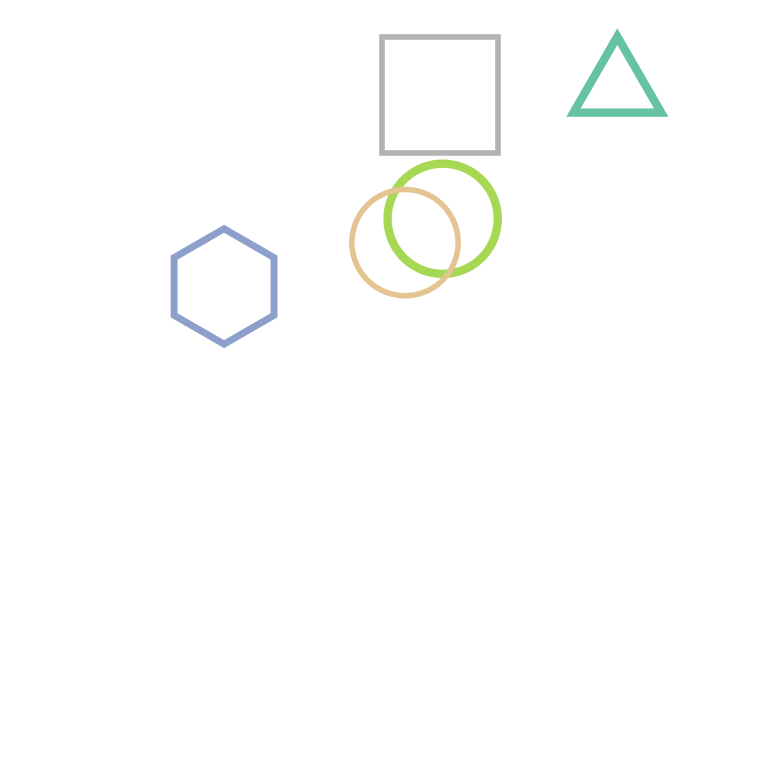[{"shape": "triangle", "thickness": 3, "radius": 0.33, "center": [0.802, 0.887]}, {"shape": "hexagon", "thickness": 2.5, "radius": 0.37, "center": [0.291, 0.628]}, {"shape": "circle", "thickness": 3, "radius": 0.36, "center": [0.575, 0.716]}, {"shape": "circle", "thickness": 2, "radius": 0.34, "center": [0.526, 0.685]}, {"shape": "square", "thickness": 2, "radius": 0.38, "center": [0.571, 0.876]}]